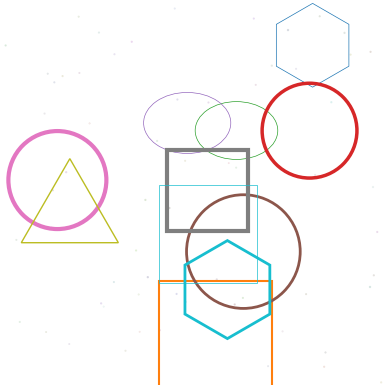[{"shape": "hexagon", "thickness": 0.5, "radius": 0.54, "center": [0.812, 0.882]}, {"shape": "square", "thickness": 1.5, "radius": 0.73, "center": [0.56, 0.123]}, {"shape": "oval", "thickness": 0.5, "radius": 0.54, "center": [0.614, 0.661]}, {"shape": "circle", "thickness": 2.5, "radius": 0.62, "center": [0.804, 0.661]}, {"shape": "oval", "thickness": 0.5, "radius": 0.57, "center": [0.486, 0.681]}, {"shape": "circle", "thickness": 2, "radius": 0.74, "center": [0.632, 0.347]}, {"shape": "circle", "thickness": 3, "radius": 0.64, "center": [0.149, 0.532]}, {"shape": "square", "thickness": 3, "radius": 0.52, "center": [0.539, 0.506]}, {"shape": "triangle", "thickness": 1, "radius": 0.73, "center": [0.181, 0.442]}, {"shape": "square", "thickness": 0.5, "radius": 0.64, "center": [0.541, 0.392]}, {"shape": "hexagon", "thickness": 2, "radius": 0.64, "center": [0.591, 0.248]}]